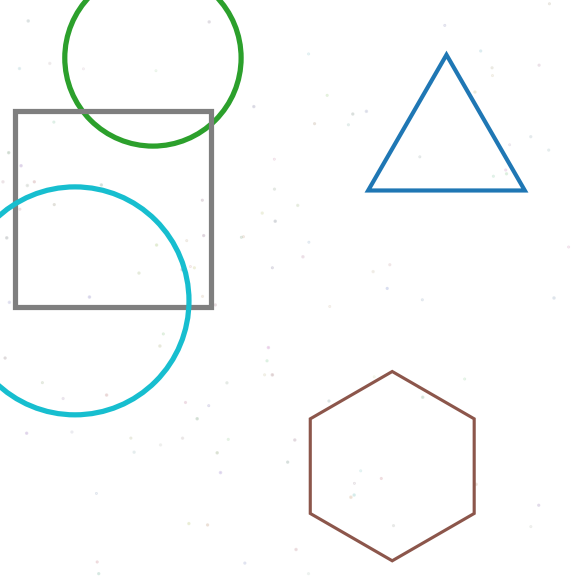[{"shape": "triangle", "thickness": 2, "radius": 0.78, "center": [0.773, 0.748]}, {"shape": "circle", "thickness": 2.5, "radius": 0.76, "center": [0.265, 0.899]}, {"shape": "hexagon", "thickness": 1.5, "radius": 0.82, "center": [0.679, 0.192]}, {"shape": "square", "thickness": 2.5, "radius": 0.85, "center": [0.195, 0.637]}, {"shape": "circle", "thickness": 2.5, "radius": 0.99, "center": [0.13, 0.478]}]